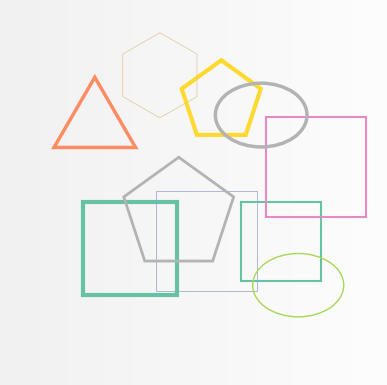[{"shape": "square", "thickness": 1.5, "radius": 0.51, "center": [0.725, 0.373]}, {"shape": "square", "thickness": 3, "radius": 0.61, "center": [0.335, 0.355]}, {"shape": "triangle", "thickness": 2.5, "radius": 0.61, "center": [0.245, 0.678]}, {"shape": "square", "thickness": 0.5, "radius": 0.65, "center": [0.533, 0.373]}, {"shape": "square", "thickness": 1.5, "radius": 0.65, "center": [0.815, 0.566]}, {"shape": "oval", "thickness": 1, "radius": 0.59, "center": [0.77, 0.259]}, {"shape": "pentagon", "thickness": 3, "radius": 0.54, "center": [0.571, 0.736]}, {"shape": "hexagon", "thickness": 0.5, "radius": 0.55, "center": [0.413, 0.804]}, {"shape": "oval", "thickness": 2.5, "radius": 0.59, "center": [0.674, 0.701]}, {"shape": "pentagon", "thickness": 2, "radius": 0.75, "center": [0.461, 0.443]}]